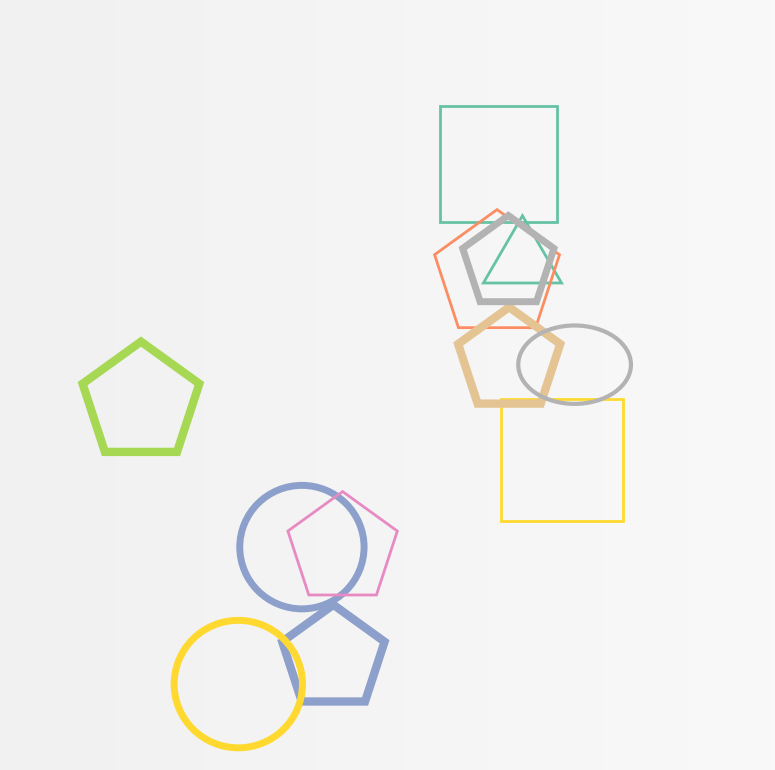[{"shape": "triangle", "thickness": 1, "radius": 0.29, "center": [0.674, 0.662]}, {"shape": "square", "thickness": 1, "radius": 0.38, "center": [0.643, 0.787]}, {"shape": "pentagon", "thickness": 1, "radius": 0.42, "center": [0.641, 0.643]}, {"shape": "circle", "thickness": 2.5, "radius": 0.4, "center": [0.39, 0.289]}, {"shape": "pentagon", "thickness": 3, "radius": 0.35, "center": [0.43, 0.145]}, {"shape": "pentagon", "thickness": 1, "radius": 0.37, "center": [0.442, 0.287]}, {"shape": "pentagon", "thickness": 3, "radius": 0.4, "center": [0.182, 0.477]}, {"shape": "circle", "thickness": 2.5, "radius": 0.41, "center": [0.307, 0.112]}, {"shape": "square", "thickness": 1, "radius": 0.4, "center": [0.725, 0.403]}, {"shape": "pentagon", "thickness": 3, "radius": 0.35, "center": [0.657, 0.532]}, {"shape": "oval", "thickness": 1.5, "radius": 0.36, "center": [0.741, 0.526]}, {"shape": "pentagon", "thickness": 2.5, "radius": 0.31, "center": [0.656, 0.658]}]